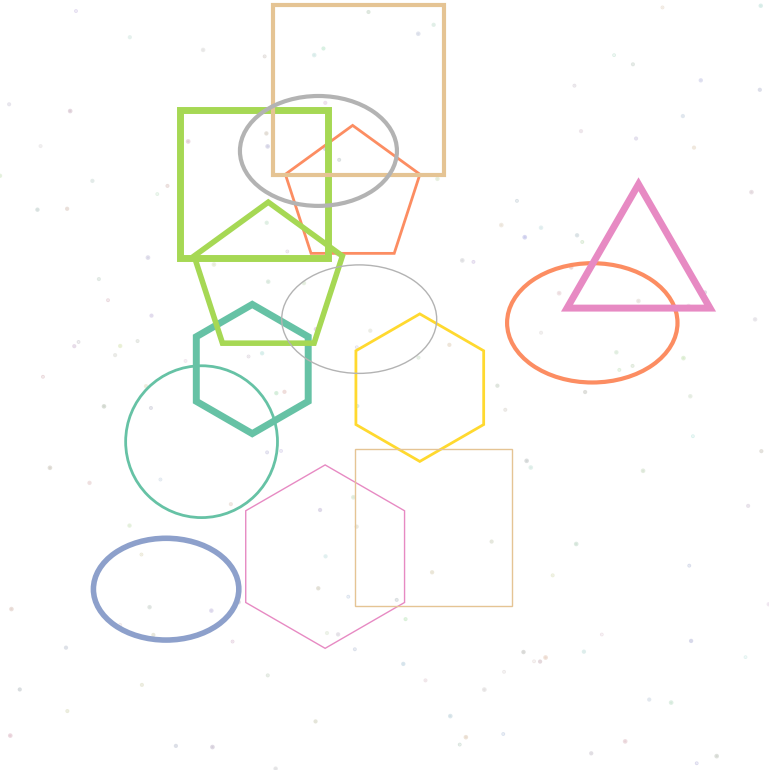[{"shape": "hexagon", "thickness": 2.5, "radius": 0.42, "center": [0.328, 0.521]}, {"shape": "circle", "thickness": 1, "radius": 0.49, "center": [0.262, 0.426]}, {"shape": "pentagon", "thickness": 1, "radius": 0.46, "center": [0.458, 0.745]}, {"shape": "oval", "thickness": 1.5, "radius": 0.55, "center": [0.769, 0.581]}, {"shape": "oval", "thickness": 2, "radius": 0.47, "center": [0.216, 0.235]}, {"shape": "hexagon", "thickness": 0.5, "radius": 0.6, "center": [0.422, 0.277]}, {"shape": "triangle", "thickness": 2.5, "radius": 0.54, "center": [0.829, 0.653]}, {"shape": "pentagon", "thickness": 2, "radius": 0.51, "center": [0.348, 0.636]}, {"shape": "square", "thickness": 2.5, "radius": 0.48, "center": [0.33, 0.761]}, {"shape": "hexagon", "thickness": 1, "radius": 0.48, "center": [0.545, 0.497]}, {"shape": "square", "thickness": 0.5, "radius": 0.51, "center": [0.562, 0.315]}, {"shape": "square", "thickness": 1.5, "radius": 0.55, "center": [0.465, 0.883]}, {"shape": "oval", "thickness": 1.5, "radius": 0.51, "center": [0.414, 0.804]}, {"shape": "oval", "thickness": 0.5, "radius": 0.5, "center": [0.466, 0.586]}]